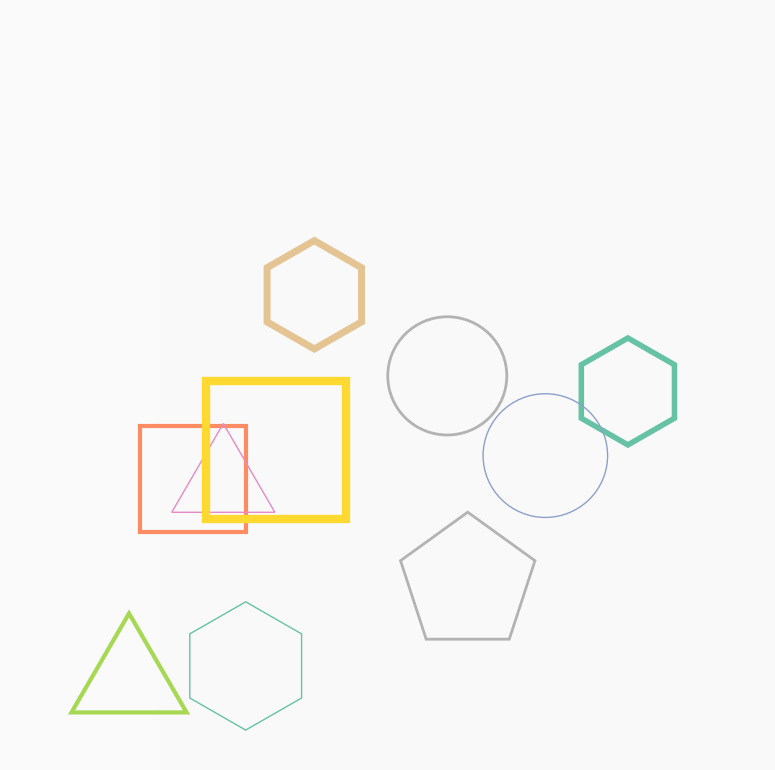[{"shape": "hexagon", "thickness": 2, "radius": 0.35, "center": [0.81, 0.492]}, {"shape": "hexagon", "thickness": 0.5, "radius": 0.42, "center": [0.317, 0.135]}, {"shape": "square", "thickness": 1.5, "radius": 0.34, "center": [0.249, 0.378]}, {"shape": "circle", "thickness": 0.5, "radius": 0.4, "center": [0.704, 0.408]}, {"shape": "triangle", "thickness": 0.5, "radius": 0.38, "center": [0.288, 0.373]}, {"shape": "triangle", "thickness": 1.5, "radius": 0.43, "center": [0.167, 0.118]}, {"shape": "square", "thickness": 3, "radius": 0.45, "center": [0.356, 0.416]}, {"shape": "hexagon", "thickness": 2.5, "radius": 0.35, "center": [0.406, 0.617]}, {"shape": "circle", "thickness": 1, "radius": 0.38, "center": [0.577, 0.512]}, {"shape": "pentagon", "thickness": 1, "radius": 0.46, "center": [0.604, 0.244]}]